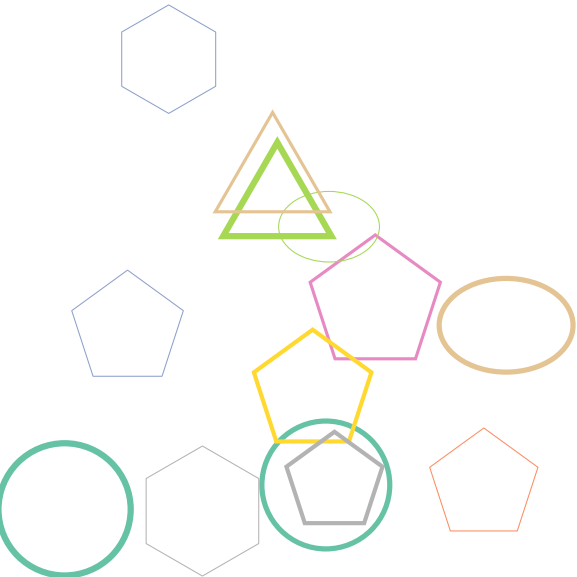[{"shape": "circle", "thickness": 3, "radius": 0.57, "center": [0.112, 0.117]}, {"shape": "circle", "thickness": 2.5, "radius": 0.55, "center": [0.564, 0.159]}, {"shape": "pentagon", "thickness": 0.5, "radius": 0.49, "center": [0.838, 0.159]}, {"shape": "pentagon", "thickness": 0.5, "radius": 0.51, "center": [0.221, 0.43]}, {"shape": "hexagon", "thickness": 0.5, "radius": 0.47, "center": [0.292, 0.897]}, {"shape": "pentagon", "thickness": 1.5, "radius": 0.59, "center": [0.65, 0.474]}, {"shape": "oval", "thickness": 0.5, "radius": 0.44, "center": [0.57, 0.607]}, {"shape": "triangle", "thickness": 3, "radius": 0.54, "center": [0.48, 0.644]}, {"shape": "pentagon", "thickness": 2, "radius": 0.54, "center": [0.541, 0.321]}, {"shape": "triangle", "thickness": 1.5, "radius": 0.57, "center": [0.472, 0.69]}, {"shape": "oval", "thickness": 2.5, "radius": 0.58, "center": [0.876, 0.436]}, {"shape": "hexagon", "thickness": 0.5, "radius": 0.56, "center": [0.351, 0.114]}, {"shape": "pentagon", "thickness": 2, "radius": 0.44, "center": [0.579, 0.164]}]